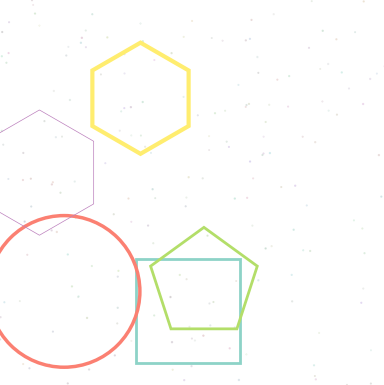[{"shape": "square", "thickness": 2, "radius": 0.67, "center": [0.489, 0.193]}, {"shape": "circle", "thickness": 2.5, "radius": 0.98, "center": [0.166, 0.243]}, {"shape": "pentagon", "thickness": 2, "radius": 0.73, "center": [0.53, 0.264]}, {"shape": "hexagon", "thickness": 0.5, "radius": 0.81, "center": [0.102, 0.552]}, {"shape": "hexagon", "thickness": 3, "radius": 0.72, "center": [0.365, 0.745]}]